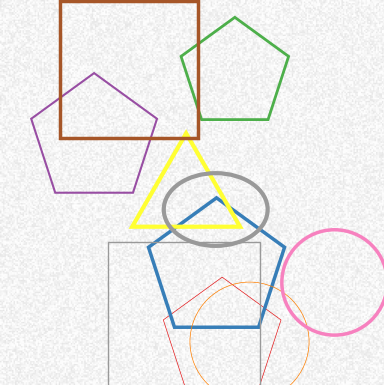[{"shape": "pentagon", "thickness": 0.5, "radius": 0.8, "center": [0.577, 0.119]}, {"shape": "pentagon", "thickness": 2.5, "radius": 0.93, "center": [0.562, 0.3]}, {"shape": "pentagon", "thickness": 2, "radius": 0.73, "center": [0.61, 0.808]}, {"shape": "pentagon", "thickness": 1.5, "radius": 0.86, "center": [0.244, 0.638]}, {"shape": "circle", "thickness": 0.5, "radius": 0.77, "center": [0.648, 0.113]}, {"shape": "triangle", "thickness": 3, "radius": 0.81, "center": [0.483, 0.492]}, {"shape": "square", "thickness": 2.5, "radius": 0.89, "center": [0.335, 0.819]}, {"shape": "circle", "thickness": 2.5, "radius": 0.68, "center": [0.869, 0.266]}, {"shape": "square", "thickness": 1, "radius": 0.99, "center": [0.477, 0.173]}, {"shape": "oval", "thickness": 3, "radius": 0.67, "center": [0.56, 0.456]}]